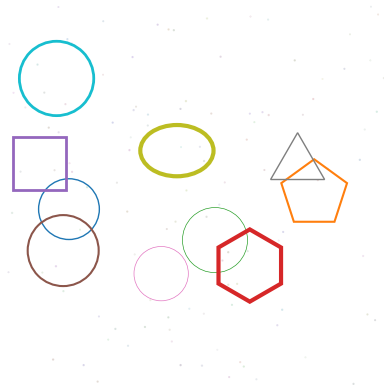[{"shape": "circle", "thickness": 1, "radius": 0.39, "center": [0.179, 0.457]}, {"shape": "pentagon", "thickness": 1.5, "radius": 0.45, "center": [0.816, 0.497]}, {"shape": "circle", "thickness": 0.5, "radius": 0.42, "center": [0.558, 0.376]}, {"shape": "hexagon", "thickness": 3, "radius": 0.47, "center": [0.649, 0.31]}, {"shape": "square", "thickness": 2, "radius": 0.35, "center": [0.103, 0.576]}, {"shape": "circle", "thickness": 1.5, "radius": 0.46, "center": [0.164, 0.349]}, {"shape": "circle", "thickness": 0.5, "radius": 0.35, "center": [0.419, 0.289]}, {"shape": "triangle", "thickness": 1, "radius": 0.41, "center": [0.773, 0.574]}, {"shape": "oval", "thickness": 3, "radius": 0.48, "center": [0.46, 0.609]}, {"shape": "circle", "thickness": 2, "radius": 0.48, "center": [0.147, 0.796]}]